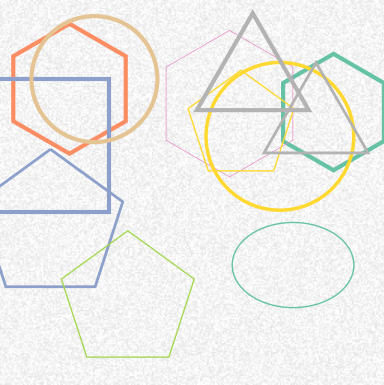[{"shape": "oval", "thickness": 1, "radius": 0.79, "center": [0.761, 0.312]}, {"shape": "hexagon", "thickness": 3, "radius": 0.76, "center": [0.866, 0.709]}, {"shape": "hexagon", "thickness": 3, "radius": 0.84, "center": [0.181, 0.77]}, {"shape": "square", "thickness": 3, "radius": 0.86, "center": [0.111, 0.623]}, {"shape": "pentagon", "thickness": 2, "radius": 0.99, "center": [0.131, 0.415]}, {"shape": "hexagon", "thickness": 0.5, "radius": 0.95, "center": [0.596, 0.731]}, {"shape": "pentagon", "thickness": 1, "radius": 0.91, "center": [0.332, 0.219]}, {"shape": "circle", "thickness": 2.5, "radius": 0.96, "center": [0.727, 0.646]}, {"shape": "pentagon", "thickness": 1, "radius": 0.72, "center": [0.626, 0.673]}, {"shape": "circle", "thickness": 3, "radius": 0.82, "center": [0.245, 0.795]}, {"shape": "triangle", "thickness": 3, "radius": 0.84, "center": [0.657, 0.798]}, {"shape": "triangle", "thickness": 2, "radius": 0.78, "center": [0.821, 0.681]}]